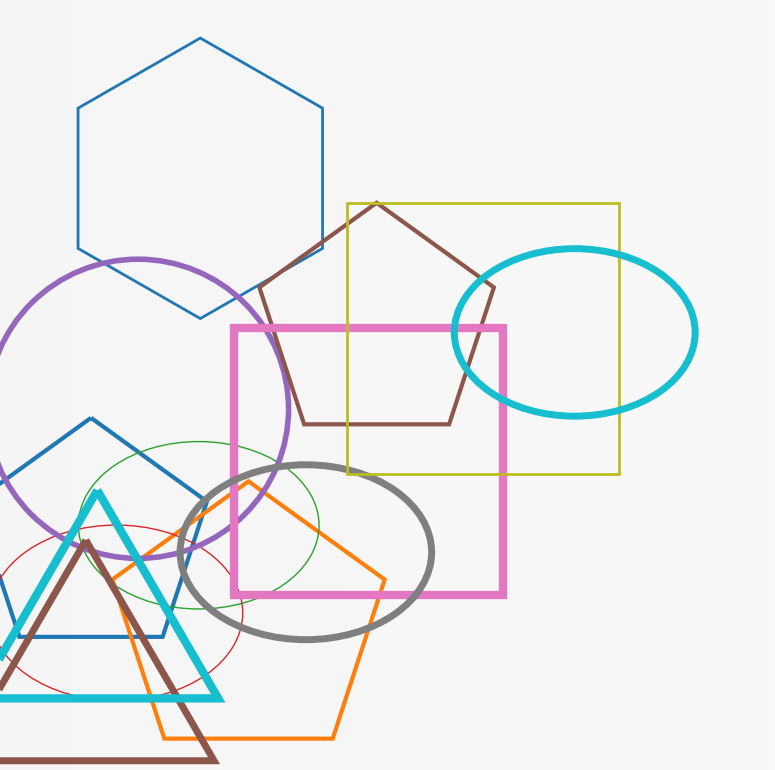[{"shape": "hexagon", "thickness": 1, "radius": 0.91, "center": [0.258, 0.768]}, {"shape": "pentagon", "thickness": 1.5, "radius": 0.79, "center": [0.117, 0.3]}, {"shape": "pentagon", "thickness": 1.5, "radius": 0.92, "center": [0.321, 0.19]}, {"shape": "oval", "thickness": 0.5, "radius": 0.78, "center": [0.256, 0.318]}, {"shape": "oval", "thickness": 0.5, "radius": 0.81, "center": [0.15, 0.204]}, {"shape": "circle", "thickness": 2, "radius": 0.97, "center": [0.178, 0.469]}, {"shape": "triangle", "thickness": 2.5, "radius": 0.96, "center": [0.111, 0.108]}, {"shape": "pentagon", "thickness": 1.5, "radius": 0.8, "center": [0.486, 0.578]}, {"shape": "square", "thickness": 3, "radius": 0.87, "center": [0.475, 0.4]}, {"shape": "oval", "thickness": 2.5, "radius": 0.81, "center": [0.395, 0.283]}, {"shape": "square", "thickness": 1, "radius": 0.88, "center": [0.623, 0.56]}, {"shape": "oval", "thickness": 2.5, "radius": 0.78, "center": [0.742, 0.568]}, {"shape": "triangle", "thickness": 3, "radius": 0.9, "center": [0.126, 0.183]}]